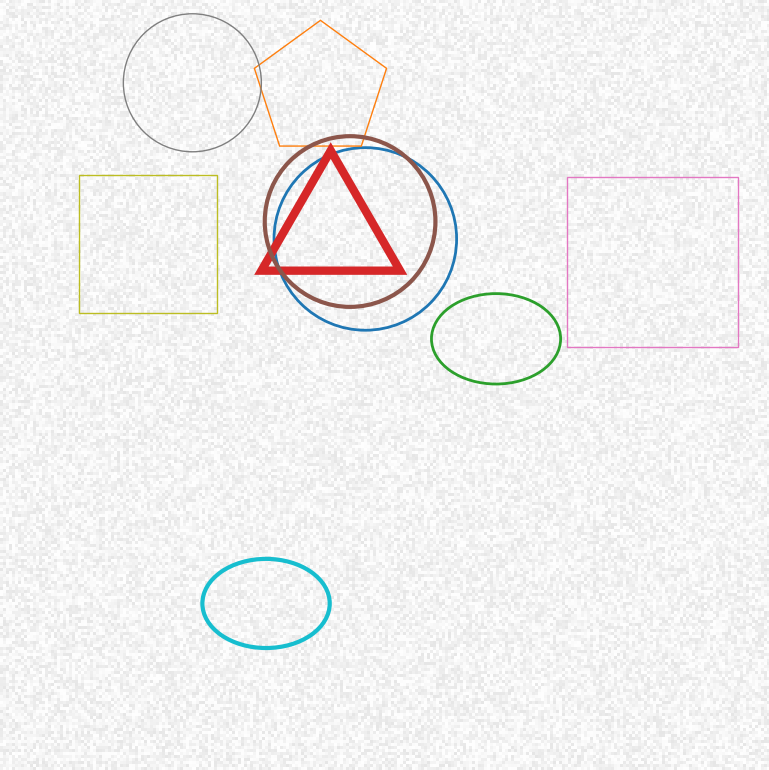[{"shape": "circle", "thickness": 1, "radius": 0.59, "center": [0.474, 0.69]}, {"shape": "pentagon", "thickness": 0.5, "radius": 0.45, "center": [0.416, 0.883]}, {"shape": "oval", "thickness": 1, "radius": 0.42, "center": [0.644, 0.56]}, {"shape": "triangle", "thickness": 3, "radius": 0.52, "center": [0.43, 0.7]}, {"shape": "circle", "thickness": 1.5, "radius": 0.55, "center": [0.455, 0.712]}, {"shape": "square", "thickness": 0.5, "radius": 0.55, "center": [0.848, 0.66]}, {"shape": "circle", "thickness": 0.5, "radius": 0.45, "center": [0.25, 0.892]}, {"shape": "square", "thickness": 0.5, "radius": 0.45, "center": [0.192, 0.683]}, {"shape": "oval", "thickness": 1.5, "radius": 0.41, "center": [0.346, 0.216]}]